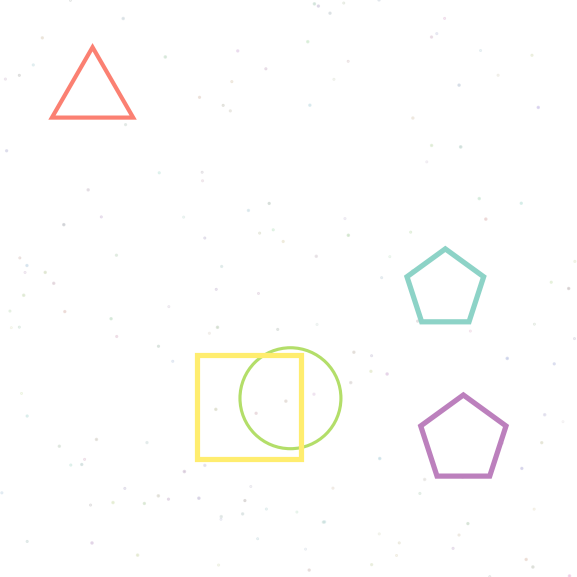[{"shape": "pentagon", "thickness": 2.5, "radius": 0.35, "center": [0.771, 0.498]}, {"shape": "triangle", "thickness": 2, "radius": 0.41, "center": [0.16, 0.836]}, {"shape": "circle", "thickness": 1.5, "radius": 0.44, "center": [0.503, 0.31]}, {"shape": "pentagon", "thickness": 2.5, "radius": 0.39, "center": [0.802, 0.238]}, {"shape": "square", "thickness": 2.5, "radius": 0.45, "center": [0.431, 0.294]}]